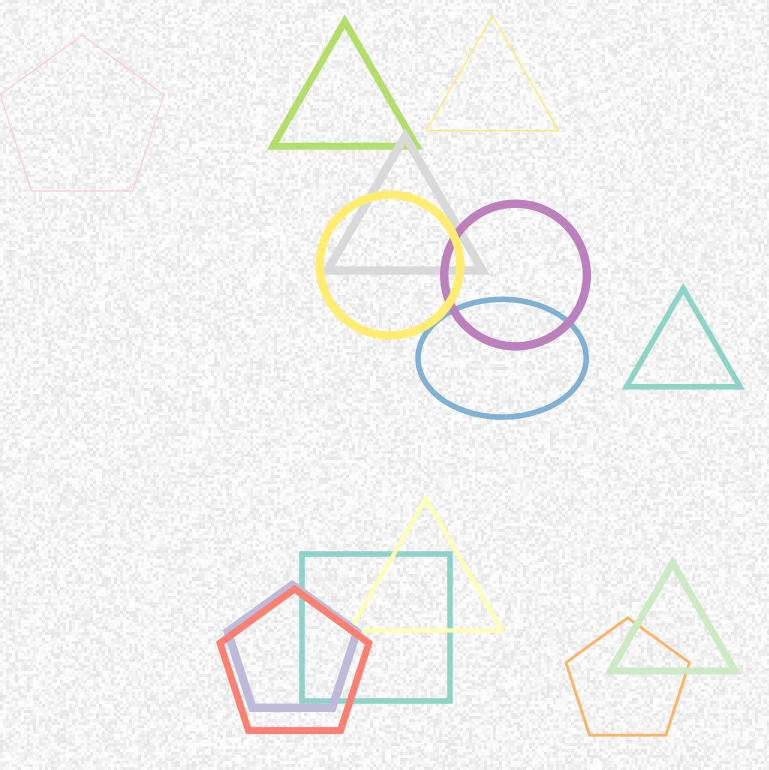[{"shape": "square", "thickness": 2, "radius": 0.48, "center": [0.488, 0.185]}, {"shape": "triangle", "thickness": 2, "radius": 0.43, "center": [0.887, 0.54]}, {"shape": "triangle", "thickness": 1.5, "radius": 0.57, "center": [0.553, 0.238]}, {"shape": "pentagon", "thickness": 3, "radius": 0.44, "center": [0.38, 0.152]}, {"shape": "pentagon", "thickness": 2.5, "radius": 0.51, "center": [0.382, 0.133]}, {"shape": "oval", "thickness": 2, "radius": 0.55, "center": [0.652, 0.535]}, {"shape": "pentagon", "thickness": 1, "radius": 0.42, "center": [0.815, 0.113]}, {"shape": "triangle", "thickness": 2.5, "radius": 0.54, "center": [0.448, 0.864]}, {"shape": "pentagon", "thickness": 0.5, "radius": 0.56, "center": [0.107, 0.842]}, {"shape": "triangle", "thickness": 3, "radius": 0.58, "center": [0.526, 0.707]}, {"shape": "circle", "thickness": 3, "radius": 0.46, "center": [0.67, 0.643]}, {"shape": "triangle", "thickness": 2.5, "radius": 0.47, "center": [0.874, 0.175]}, {"shape": "triangle", "thickness": 0.5, "radius": 0.5, "center": [0.64, 0.88]}, {"shape": "circle", "thickness": 3, "radius": 0.46, "center": [0.506, 0.656]}]